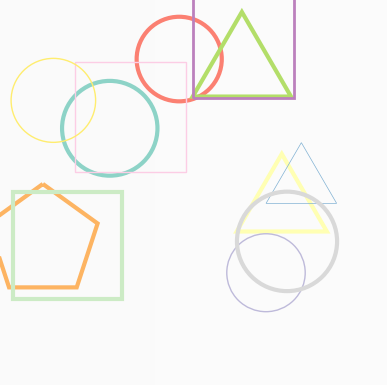[{"shape": "circle", "thickness": 3, "radius": 0.62, "center": [0.283, 0.667]}, {"shape": "triangle", "thickness": 3, "radius": 0.67, "center": [0.727, 0.466]}, {"shape": "circle", "thickness": 1, "radius": 0.51, "center": [0.686, 0.292]}, {"shape": "circle", "thickness": 3, "radius": 0.55, "center": [0.462, 0.847]}, {"shape": "triangle", "thickness": 0.5, "radius": 0.53, "center": [0.778, 0.524]}, {"shape": "pentagon", "thickness": 3, "radius": 0.74, "center": [0.111, 0.374]}, {"shape": "triangle", "thickness": 3, "radius": 0.73, "center": [0.624, 0.822]}, {"shape": "square", "thickness": 1, "radius": 0.72, "center": [0.336, 0.697]}, {"shape": "circle", "thickness": 3, "radius": 0.65, "center": [0.741, 0.373]}, {"shape": "square", "thickness": 2, "radius": 0.65, "center": [0.628, 0.877]}, {"shape": "square", "thickness": 3, "radius": 0.7, "center": [0.174, 0.363]}, {"shape": "circle", "thickness": 1, "radius": 0.55, "center": [0.138, 0.739]}]